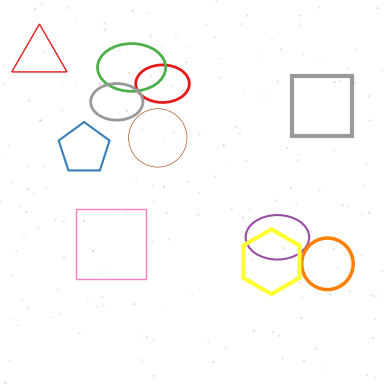[{"shape": "oval", "thickness": 2, "radius": 0.35, "center": [0.422, 0.783]}, {"shape": "triangle", "thickness": 1, "radius": 0.41, "center": [0.102, 0.855]}, {"shape": "pentagon", "thickness": 1.5, "radius": 0.35, "center": [0.219, 0.614]}, {"shape": "oval", "thickness": 2, "radius": 0.44, "center": [0.342, 0.825]}, {"shape": "oval", "thickness": 1.5, "radius": 0.41, "center": [0.721, 0.384]}, {"shape": "circle", "thickness": 2.5, "radius": 0.33, "center": [0.85, 0.315]}, {"shape": "hexagon", "thickness": 3, "radius": 0.42, "center": [0.705, 0.32]}, {"shape": "circle", "thickness": 0.5, "radius": 0.38, "center": [0.41, 0.642]}, {"shape": "square", "thickness": 1, "radius": 0.45, "center": [0.288, 0.367]}, {"shape": "oval", "thickness": 2, "radius": 0.34, "center": [0.303, 0.735]}, {"shape": "square", "thickness": 3, "radius": 0.39, "center": [0.837, 0.725]}]